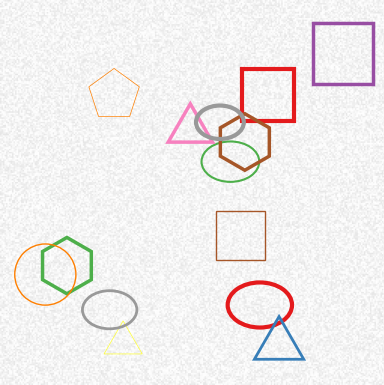[{"shape": "oval", "thickness": 3, "radius": 0.42, "center": [0.675, 0.208]}, {"shape": "square", "thickness": 3, "radius": 0.34, "center": [0.697, 0.753]}, {"shape": "triangle", "thickness": 2, "radius": 0.37, "center": [0.725, 0.104]}, {"shape": "hexagon", "thickness": 2.5, "radius": 0.37, "center": [0.174, 0.31]}, {"shape": "oval", "thickness": 1.5, "radius": 0.37, "center": [0.598, 0.58]}, {"shape": "square", "thickness": 2.5, "radius": 0.39, "center": [0.891, 0.86]}, {"shape": "pentagon", "thickness": 0.5, "radius": 0.34, "center": [0.296, 0.753]}, {"shape": "circle", "thickness": 1, "radius": 0.4, "center": [0.118, 0.287]}, {"shape": "triangle", "thickness": 0.5, "radius": 0.29, "center": [0.32, 0.109]}, {"shape": "square", "thickness": 1, "radius": 0.32, "center": [0.624, 0.389]}, {"shape": "hexagon", "thickness": 2.5, "radius": 0.37, "center": [0.636, 0.631]}, {"shape": "triangle", "thickness": 2.5, "radius": 0.33, "center": [0.494, 0.664]}, {"shape": "oval", "thickness": 3, "radius": 0.31, "center": [0.571, 0.682]}, {"shape": "oval", "thickness": 2, "radius": 0.35, "center": [0.285, 0.195]}]